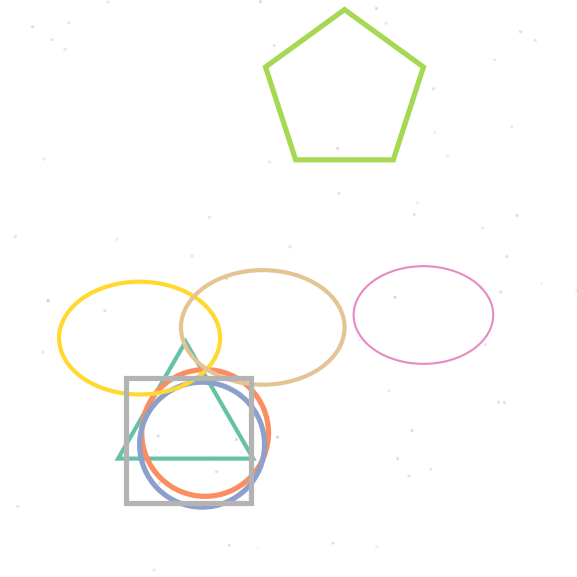[{"shape": "triangle", "thickness": 2, "radius": 0.68, "center": [0.321, 0.273]}, {"shape": "circle", "thickness": 2.5, "radius": 0.55, "center": [0.355, 0.249]}, {"shape": "circle", "thickness": 2.5, "radius": 0.54, "center": [0.35, 0.229]}, {"shape": "oval", "thickness": 1, "radius": 0.6, "center": [0.733, 0.454]}, {"shape": "pentagon", "thickness": 2.5, "radius": 0.72, "center": [0.597, 0.839]}, {"shape": "oval", "thickness": 2, "radius": 0.7, "center": [0.242, 0.414]}, {"shape": "oval", "thickness": 2, "radius": 0.71, "center": [0.455, 0.432]}, {"shape": "square", "thickness": 2.5, "radius": 0.54, "center": [0.327, 0.237]}]